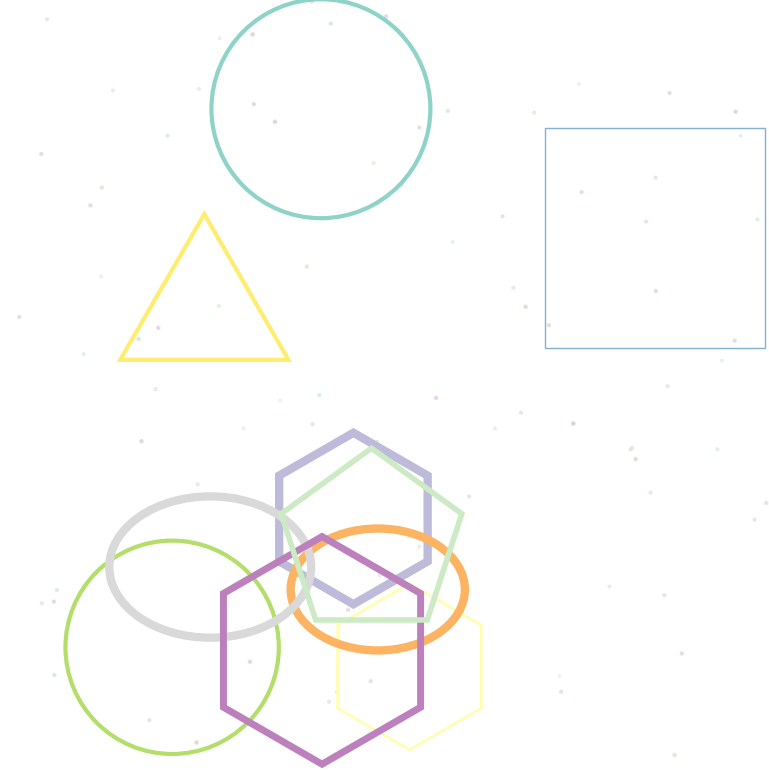[{"shape": "circle", "thickness": 1.5, "radius": 0.71, "center": [0.417, 0.859]}, {"shape": "hexagon", "thickness": 1, "radius": 0.54, "center": [0.532, 0.134]}, {"shape": "hexagon", "thickness": 3, "radius": 0.56, "center": [0.459, 0.327]}, {"shape": "square", "thickness": 0.5, "radius": 0.71, "center": [0.85, 0.691]}, {"shape": "oval", "thickness": 3, "radius": 0.57, "center": [0.491, 0.234]}, {"shape": "circle", "thickness": 1.5, "radius": 0.69, "center": [0.224, 0.159]}, {"shape": "oval", "thickness": 3, "radius": 0.66, "center": [0.273, 0.264]}, {"shape": "hexagon", "thickness": 2.5, "radius": 0.74, "center": [0.418, 0.155]}, {"shape": "pentagon", "thickness": 2, "radius": 0.62, "center": [0.482, 0.295]}, {"shape": "triangle", "thickness": 1.5, "radius": 0.63, "center": [0.265, 0.596]}]